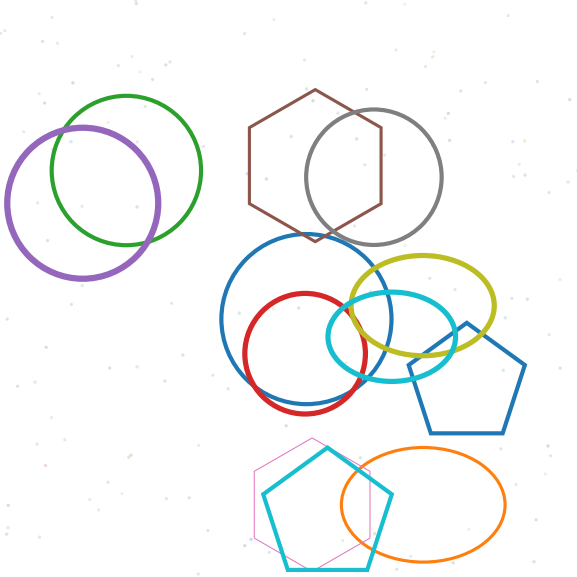[{"shape": "circle", "thickness": 2, "radius": 0.74, "center": [0.531, 0.447]}, {"shape": "pentagon", "thickness": 2, "radius": 0.53, "center": [0.808, 0.334]}, {"shape": "oval", "thickness": 1.5, "radius": 0.71, "center": [0.733, 0.125]}, {"shape": "circle", "thickness": 2, "radius": 0.65, "center": [0.219, 0.704]}, {"shape": "circle", "thickness": 2.5, "radius": 0.52, "center": [0.528, 0.387]}, {"shape": "circle", "thickness": 3, "radius": 0.65, "center": [0.143, 0.647]}, {"shape": "hexagon", "thickness": 1.5, "radius": 0.66, "center": [0.546, 0.712]}, {"shape": "hexagon", "thickness": 0.5, "radius": 0.58, "center": [0.54, 0.125]}, {"shape": "circle", "thickness": 2, "radius": 0.59, "center": [0.647, 0.692]}, {"shape": "oval", "thickness": 2.5, "radius": 0.62, "center": [0.732, 0.47]}, {"shape": "oval", "thickness": 2.5, "radius": 0.55, "center": [0.678, 0.416]}, {"shape": "pentagon", "thickness": 2, "radius": 0.59, "center": [0.567, 0.107]}]